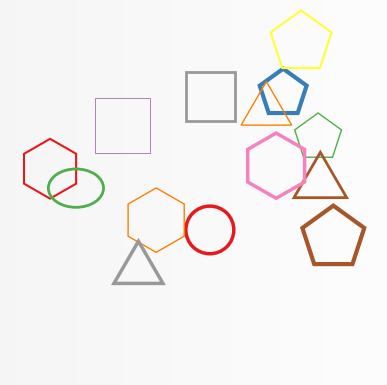[{"shape": "circle", "thickness": 2.5, "radius": 0.31, "center": [0.542, 0.403]}, {"shape": "hexagon", "thickness": 1.5, "radius": 0.39, "center": [0.129, 0.562]}, {"shape": "pentagon", "thickness": 3, "radius": 0.32, "center": [0.731, 0.758]}, {"shape": "pentagon", "thickness": 1, "radius": 0.32, "center": [0.821, 0.643]}, {"shape": "oval", "thickness": 2, "radius": 0.36, "center": [0.196, 0.511]}, {"shape": "square", "thickness": 0.5, "radius": 0.36, "center": [0.316, 0.675]}, {"shape": "hexagon", "thickness": 1, "radius": 0.42, "center": [0.403, 0.428]}, {"shape": "triangle", "thickness": 1, "radius": 0.38, "center": [0.687, 0.713]}, {"shape": "pentagon", "thickness": 1.5, "radius": 0.41, "center": [0.777, 0.89]}, {"shape": "pentagon", "thickness": 3, "radius": 0.42, "center": [0.86, 0.382]}, {"shape": "triangle", "thickness": 2, "radius": 0.39, "center": [0.827, 0.526]}, {"shape": "hexagon", "thickness": 2.5, "radius": 0.42, "center": [0.713, 0.57]}, {"shape": "square", "thickness": 2, "radius": 0.32, "center": [0.543, 0.749]}, {"shape": "triangle", "thickness": 2.5, "radius": 0.36, "center": [0.357, 0.3]}]